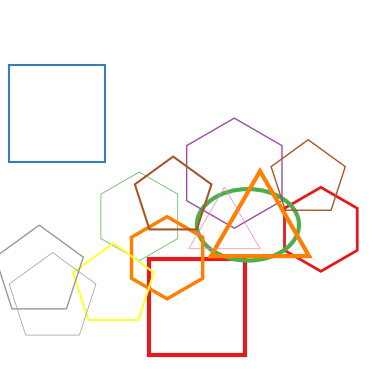[{"shape": "square", "thickness": 3, "radius": 0.62, "center": [0.512, 0.203]}, {"shape": "hexagon", "thickness": 2, "radius": 0.55, "center": [0.833, 0.404]}, {"shape": "square", "thickness": 1.5, "radius": 0.62, "center": [0.147, 0.705]}, {"shape": "hexagon", "thickness": 0.5, "radius": 0.58, "center": [0.362, 0.438]}, {"shape": "oval", "thickness": 3, "radius": 0.66, "center": [0.644, 0.416]}, {"shape": "hexagon", "thickness": 1, "radius": 0.71, "center": [0.609, 0.55]}, {"shape": "hexagon", "thickness": 2.5, "radius": 0.53, "center": [0.434, 0.33]}, {"shape": "triangle", "thickness": 3, "radius": 0.74, "center": [0.675, 0.408]}, {"shape": "pentagon", "thickness": 1.5, "radius": 0.55, "center": [0.295, 0.258]}, {"shape": "pentagon", "thickness": 1.5, "radius": 0.52, "center": [0.45, 0.489]}, {"shape": "pentagon", "thickness": 1, "radius": 0.51, "center": [0.801, 0.536]}, {"shape": "triangle", "thickness": 0.5, "radius": 0.53, "center": [0.583, 0.407]}, {"shape": "pentagon", "thickness": 0.5, "radius": 0.59, "center": [0.137, 0.225]}, {"shape": "pentagon", "thickness": 1, "radius": 0.6, "center": [0.102, 0.295]}]